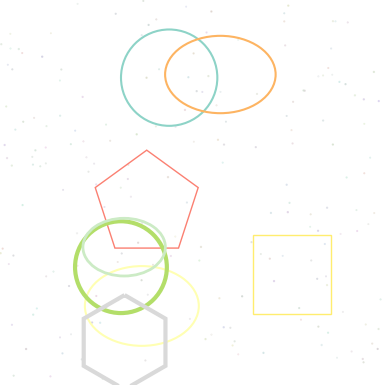[{"shape": "circle", "thickness": 1.5, "radius": 0.63, "center": [0.439, 0.798]}, {"shape": "oval", "thickness": 1.5, "radius": 0.74, "center": [0.368, 0.205]}, {"shape": "pentagon", "thickness": 1, "radius": 0.7, "center": [0.381, 0.469]}, {"shape": "oval", "thickness": 1.5, "radius": 0.72, "center": [0.572, 0.806]}, {"shape": "circle", "thickness": 3, "radius": 0.6, "center": [0.314, 0.306]}, {"shape": "hexagon", "thickness": 3, "radius": 0.61, "center": [0.324, 0.111]}, {"shape": "oval", "thickness": 2, "radius": 0.54, "center": [0.322, 0.358]}, {"shape": "square", "thickness": 1, "radius": 0.51, "center": [0.758, 0.287]}]